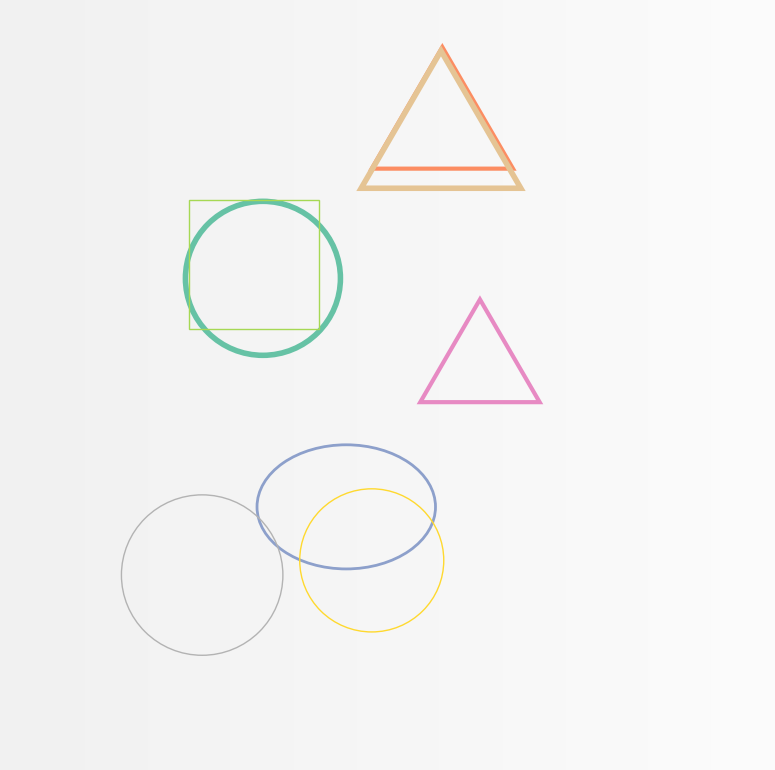[{"shape": "circle", "thickness": 2, "radius": 0.5, "center": [0.339, 0.639]}, {"shape": "triangle", "thickness": 1.5, "radius": 0.53, "center": [0.571, 0.834]}, {"shape": "oval", "thickness": 1, "radius": 0.58, "center": [0.447, 0.342]}, {"shape": "triangle", "thickness": 1.5, "radius": 0.44, "center": [0.619, 0.522]}, {"shape": "square", "thickness": 0.5, "radius": 0.42, "center": [0.327, 0.656]}, {"shape": "circle", "thickness": 0.5, "radius": 0.46, "center": [0.48, 0.272]}, {"shape": "triangle", "thickness": 2, "radius": 0.59, "center": [0.569, 0.815]}, {"shape": "circle", "thickness": 0.5, "radius": 0.52, "center": [0.261, 0.253]}]